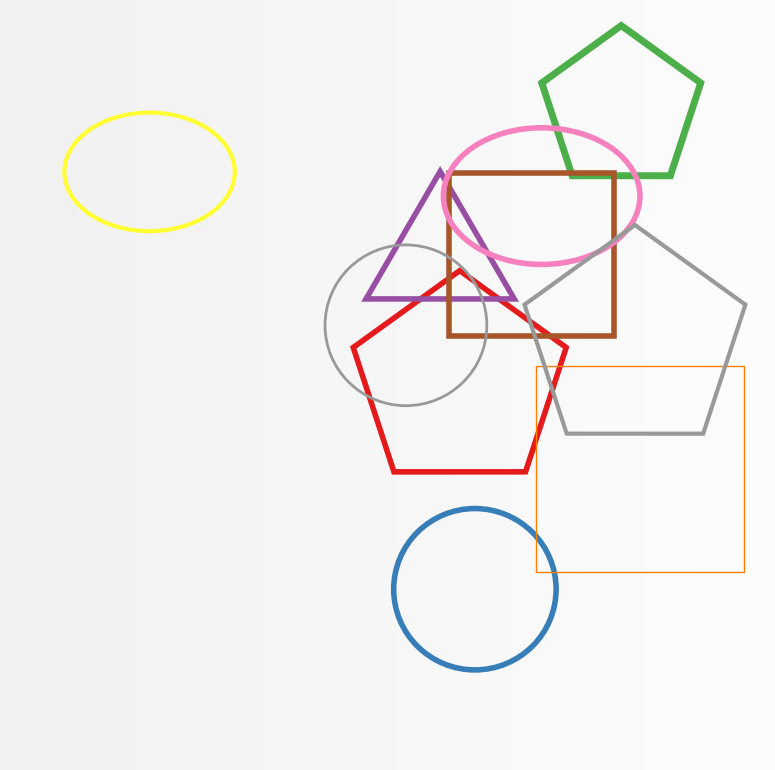[{"shape": "pentagon", "thickness": 2, "radius": 0.72, "center": [0.593, 0.504]}, {"shape": "circle", "thickness": 2, "radius": 0.52, "center": [0.613, 0.235]}, {"shape": "pentagon", "thickness": 2.5, "radius": 0.54, "center": [0.802, 0.859]}, {"shape": "triangle", "thickness": 2, "radius": 0.55, "center": [0.568, 0.667]}, {"shape": "square", "thickness": 0.5, "radius": 0.67, "center": [0.826, 0.391]}, {"shape": "oval", "thickness": 1.5, "radius": 0.55, "center": [0.193, 0.777]}, {"shape": "square", "thickness": 2, "radius": 0.53, "center": [0.686, 0.67]}, {"shape": "oval", "thickness": 2, "radius": 0.63, "center": [0.699, 0.745]}, {"shape": "circle", "thickness": 1, "radius": 0.52, "center": [0.524, 0.578]}, {"shape": "pentagon", "thickness": 1.5, "radius": 0.75, "center": [0.819, 0.558]}]